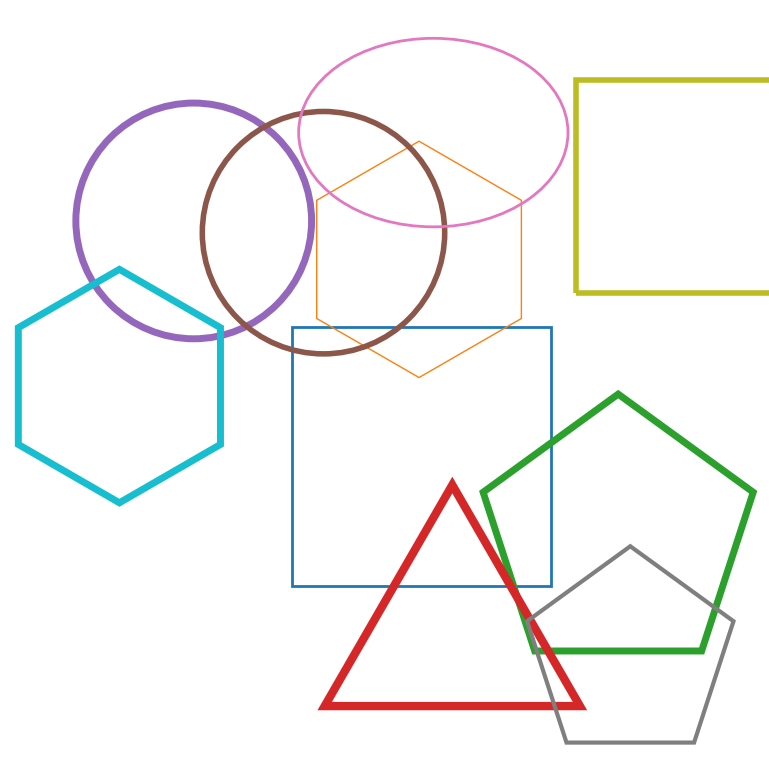[{"shape": "square", "thickness": 1, "radius": 0.84, "center": [0.547, 0.407]}, {"shape": "hexagon", "thickness": 0.5, "radius": 0.77, "center": [0.544, 0.663]}, {"shape": "pentagon", "thickness": 2.5, "radius": 0.92, "center": [0.803, 0.304]}, {"shape": "triangle", "thickness": 3, "radius": 0.96, "center": [0.587, 0.179]}, {"shape": "circle", "thickness": 2.5, "radius": 0.77, "center": [0.252, 0.713]}, {"shape": "circle", "thickness": 2, "radius": 0.79, "center": [0.42, 0.698]}, {"shape": "oval", "thickness": 1, "radius": 0.87, "center": [0.563, 0.828]}, {"shape": "pentagon", "thickness": 1.5, "radius": 0.7, "center": [0.819, 0.15]}, {"shape": "square", "thickness": 2, "radius": 0.69, "center": [0.886, 0.758]}, {"shape": "hexagon", "thickness": 2.5, "radius": 0.76, "center": [0.155, 0.499]}]